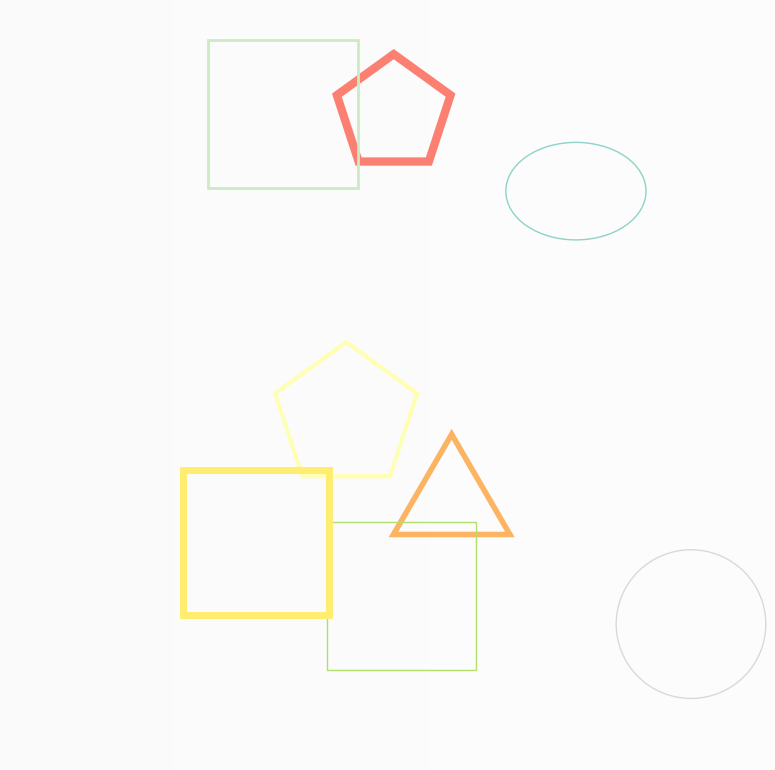[{"shape": "oval", "thickness": 0.5, "radius": 0.45, "center": [0.743, 0.752]}, {"shape": "pentagon", "thickness": 1.5, "radius": 0.48, "center": [0.447, 0.459]}, {"shape": "pentagon", "thickness": 3, "radius": 0.39, "center": [0.508, 0.853]}, {"shape": "triangle", "thickness": 2, "radius": 0.43, "center": [0.583, 0.349]}, {"shape": "square", "thickness": 0.5, "radius": 0.48, "center": [0.518, 0.226]}, {"shape": "circle", "thickness": 0.5, "radius": 0.48, "center": [0.892, 0.189]}, {"shape": "square", "thickness": 1, "radius": 0.48, "center": [0.365, 0.852]}, {"shape": "square", "thickness": 2.5, "radius": 0.47, "center": [0.33, 0.295]}]